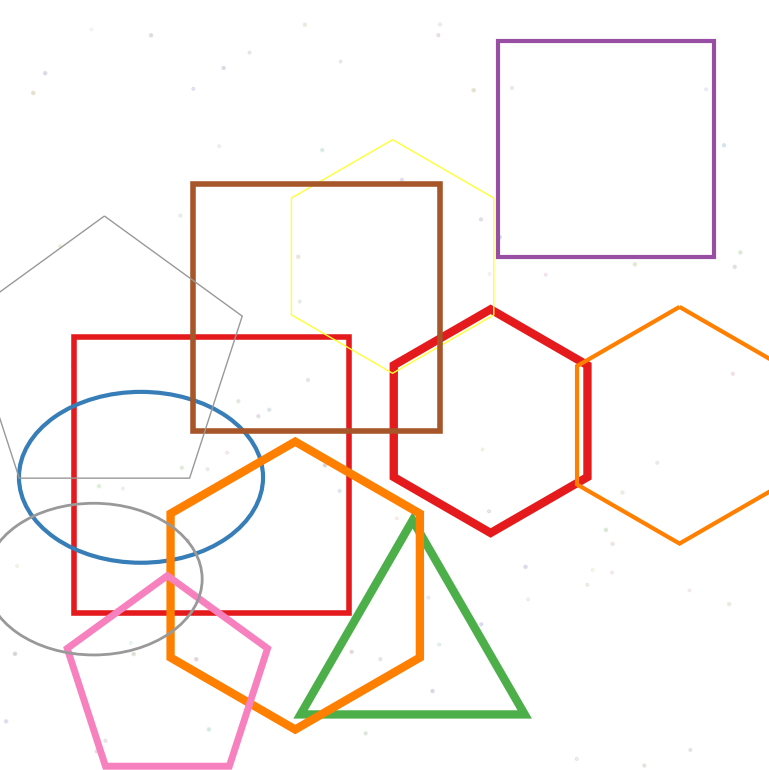[{"shape": "hexagon", "thickness": 3, "radius": 0.73, "center": [0.637, 0.453]}, {"shape": "square", "thickness": 2, "radius": 0.89, "center": [0.275, 0.383]}, {"shape": "oval", "thickness": 1.5, "radius": 0.79, "center": [0.183, 0.38]}, {"shape": "triangle", "thickness": 3, "radius": 0.84, "center": [0.536, 0.156]}, {"shape": "square", "thickness": 1.5, "radius": 0.7, "center": [0.787, 0.806]}, {"shape": "hexagon", "thickness": 1.5, "radius": 0.77, "center": [0.883, 0.448]}, {"shape": "hexagon", "thickness": 3, "radius": 0.93, "center": [0.383, 0.24]}, {"shape": "hexagon", "thickness": 0.5, "radius": 0.76, "center": [0.51, 0.667]}, {"shape": "square", "thickness": 2, "radius": 0.8, "center": [0.411, 0.6]}, {"shape": "pentagon", "thickness": 2.5, "radius": 0.68, "center": [0.217, 0.116]}, {"shape": "pentagon", "thickness": 0.5, "radius": 0.94, "center": [0.136, 0.531]}, {"shape": "oval", "thickness": 1, "radius": 0.7, "center": [0.122, 0.248]}]